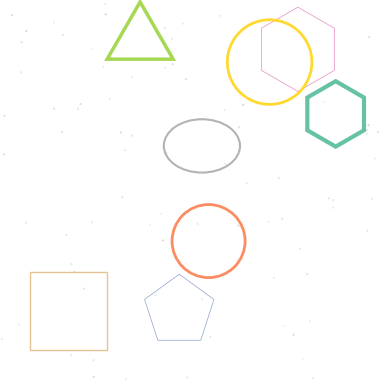[{"shape": "hexagon", "thickness": 3, "radius": 0.42, "center": [0.872, 0.704]}, {"shape": "circle", "thickness": 2, "radius": 0.47, "center": [0.542, 0.374]}, {"shape": "pentagon", "thickness": 0.5, "radius": 0.47, "center": [0.466, 0.193]}, {"shape": "hexagon", "thickness": 0.5, "radius": 0.55, "center": [0.774, 0.872]}, {"shape": "triangle", "thickness": 2.5, "radius": 0.5, "center": [0.364, 0.896]}, {"shape": "circle", "thickness": 2, "radius": 0.55, "center": [0.7, 0.839]}, {"shape": "square", "thickness": 1, "radius": 0.5, "center": [0.178, 0.192]}, {"shape": "oval", "thickness": 1.5, "radius": 0.49, "center": [0.524, 0.621]}]